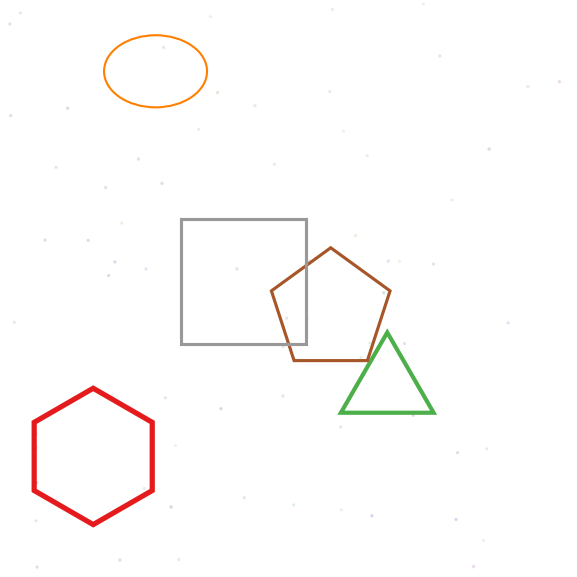[{"shape": "hexagon", "thickness": 2.5, "radius": 0.59, "center": [0.161, 0.209]}, {"shape": "triangle", "thickness": 2, "radius": 0.46, "center": [0.671, 0.331]}, {"shape": "oval", "thickness": 1, "radius": 0.45, "center": [0.269, 0.876]}, {"shape": "pentagon", "thickness": 1.5, "radius": 0.54, "center": [0.573, 0.462]}, {"shape": "square", "thickness": 1.5, "radius": 0.54, "center": [0.421, 0.511]}]